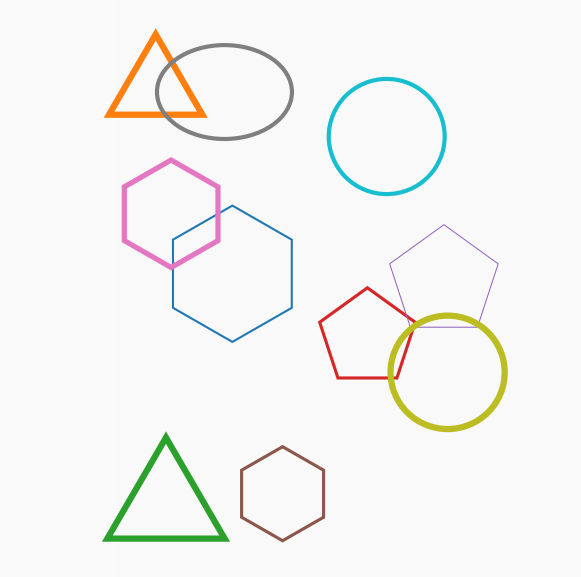[{"shape": "hexagon", "thickness": 1, "radius": 0.59, "center": [0.4, 0.525]}, {"shape": "triangle", "thickness": 3, "radius": 0.46, "center": [0.268, 0.847]}, {"shape": "triangle", "thickness": 3, "radius": 0.58, "center": [0.286, 0.125]}, {"shape": "pentagon", "thickness": 1.5, "radius": 0.43, "center": [0.632, 0.414]}, {"shape": "pentagon", "thickness": 0.5, "radius": 0.49, "center": [0.764, 0.512]}, {"shape": "hexagon", "thickness": 1.5, "radius": 0.41, "center": [0.486, 0.144]}, {"shape": "hexagon", "thickness": 2.5, "radius": 0.47, "center": [0.294, 0.629]}, {"shape": "oval", "thickness": 2, "radius": 0.58, "center": [0.386, 0.84]}, {"shape": "circle", "thickness": 3, "radius": 0.49, "center": [0.77, 0.354]}, {"shape": "circle", "thickness": 2, "radius": 0.5, "center": [0.665, 0.763]}]